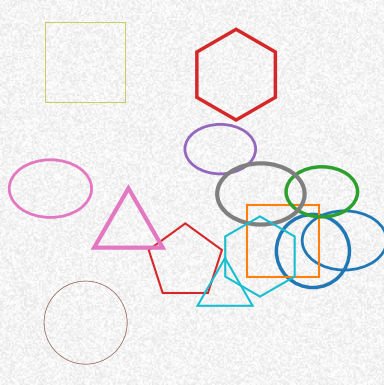[{"shape": "circle", "thickness": 2.5, "radius": 0.47, "center": [0.813, 0.348]}, {"shape": "oval", "thickness": 2, "radius": 0.55, "center": [0.895, 0.375]}, {"shape": "square", "thickness": 1.5, "radius": 0.47, "center": [0.735, 0.374]}, {"shape": "oval", "thickness": 2.5, "radius": 0.46, "center": [0.836, 0.502]}, {"shape": "hexagon", "thickness": 2.5, "radius": 0.59, "center": [0.613, 0.806]}, {"shape": "pentagon", "thickness": 1.5, "radius": 0.5, "center": [0.481, 0.32]}, {"shape": "oval", "thickness": 2, "radius": 0.46, "center": [0.572, 0.613]}, {"shape": "circle", "thickness": 0.5, "radius": 0.54, "center": [0.222, 0.162]}, {"shape": "oval", "thickness": 2, "radius": 0.53, "center": [0.131, 0.51]}, {"shape": "triangle", "thickness": 3, "radius": 0.51, "center": [0.334, 0.408]}, {"shape": "oval", "thickness": 3, "radius": 0.57, "center": [0.678, 0.496]}, {"shape": "square", "thickness": 0.5, "radius": 0.52, "center": [0.221, 0.838]}, {"shape": "hexagon", "thickness": 1.5, "radius": 0.52, "center": [0.675, 0.334]}, {"shape": "triangle", "thickness": 1.5, "radius": 0.41, "center": [0.585, 0.247]}]